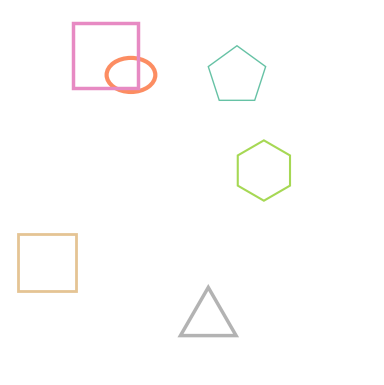[{"shape": "pentagon", "thickness": 1, "radius": 0.39, "center": [0.616, 0.803]}, {"shape": "oval", "thickness": 3, "radius": 0.32, "center": [0.34, 0.805]}, {"shape": "square", "thickness": 2.5, "radius": 0.42, "center": [0.274, 0.856]}, {"shape": "hexagon", "thickness": 1.5, "radius": 0.39, "center": [0.685, 0.557]}, {"shape": "square", "thickness": 2, "radius": 0.37, "center": [0.122, 0.318]}, {"shape": "triangle", "thickness": 2.5, "radius": 0.42, "center": [0.541, 0.17]}]